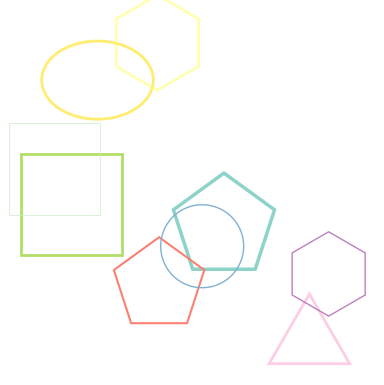[{"shape": "pentagon", "thickness": 2.5, "radius": 0.69, "center": [0.582, 0.412]}, {"shape": "hexagon", "thickness": 2, "radius": 0.62, "center": [0.409, 0.889]}, {"shape": "pentagon", "thickness": 1.5, "radius": 0.62, "center": [0.413, 0.26]}, {"shape": "circle", "thickness": 1, "radius": 0.54, "center": [0.525, 0.36]}, {"shape": "square", "thickness": 2, "radius": 0.66, "center": [0.186, 0.47]}, {"shape": "triangle", "thickness": 2, "radius": 0.6, "center": [0.804, 0.116]}, {"shape": "hexagon", "thickness": 1, "radius": 0.55, "center": [0.854, 0.288]}, {"shape": "square", "thickness": 0.5, "radius": 0.59, "center": [0.142, 0.562]}, {"shape": "oval", "thickness": 2, "radius": 0.72, "center": [0.253, 0.792]}]